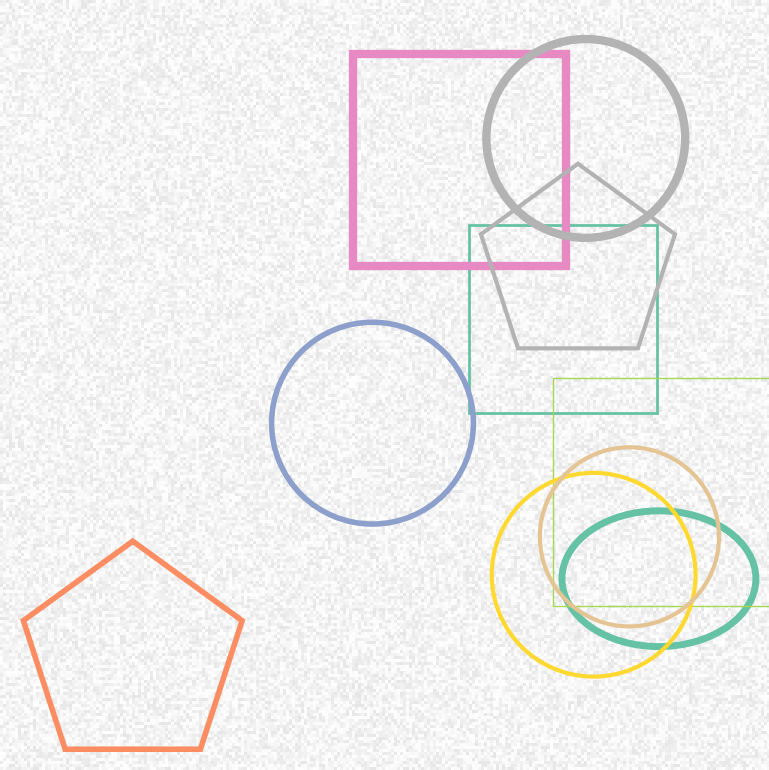[{"shape": "square", "thickness": 1, "radius": 0.61, "center": [0.731, 0.585]}, {"shape": "oval", "thickness": 2.5, "radius": 0.63, "center": [0.856, 0.248]}, {"shape": "pentagon", "thickness": 2, "radius": 0.75, "center": [0.172, 0.148]}, {"shape": "circle", "thickness": 2, "radius": 0.66, "center": [0.484, 0.45]}, {"shape": "square", "thickness": 3, "radius": 0.69, "center": [0.597, 0.792]}, {"shape": "square", "thickness": 0.5, "radius": 0.74, "center": [0.867, 0.361]}, {"shape": "circle", "thickness": 1.5, "radius": 0.66, "center": [0.771, 0.254]}, {"shape": "circle", "thickness": 1.5, "radius": 0.58, "center": [0.817, 0.303]}, {"shape": "circle", "thickness": 3, "radius": 0.65, "center": [0.761, 0.82]}, {"shape": "pentagon", "thickness": 1.5, "radius": 0.66, "center": [0.751, 0.655]}]